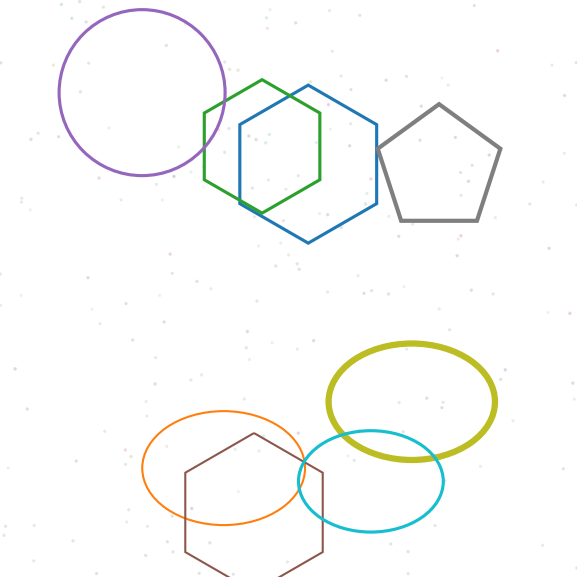[{"shape": "hexagon", "thickness": 1.5, "radius": 0.68, "center": [0.534, 0.715]}, {"shape": "oval", "thickness": 1, "radius": 0.7, "center": [0.387, 0.189]}, {"shape": "hexagon", "thickness": 1.5, "radius": 0.58, "center": [0.454, 0.746]}, {"shape": "circle", "thickness": 1.5, "radius": 0.72, "center": [0.246, 0.839]}, {"shape": "hexagon", "thickness": 1, "radius": 0.69, "center": [0.44, 0.112]}, {"shape": "pentagon", "thickness": 2, "radius": 0.56, "center": [0.76, 0.707]}, {"shape": "oval", "thickness": 3, "radius": 0.72, "center": [0.713, 0.303]}, {"shape": "oval", "thickness": 1.5, "radius": 0.63, "center": [0.642, 0.166]}]